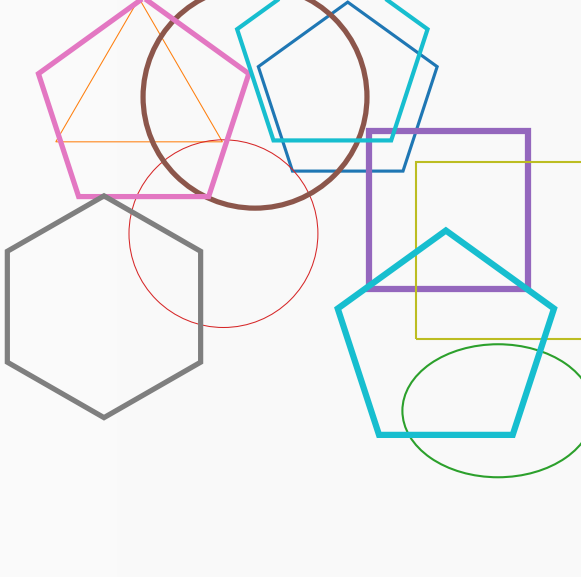[{"shape": "pentagon", "thickness": 1.5, "radius": 0.81, "center": [0.598, 0.834]}, {"shape": "triangle", "thickness": 0.5, "radius": 0.83, "center": [0.239, 0.836]}, {"shape": "oval", "thickness": 1, "radius": 0.82, "center": [0.857, 0.288]}, {"shape": "circle", "thickness": 0.5, "radius": 0.81, "center": [0.384, 0.595]}, {"shape": "square", "thickness": 3, "radius": 0.69, "center": [0.771, 0.636]}, {"shape": "circle", "thickness": 2.5, "radius": 0.96, "center": [0.439, 0.831]}, {"shape": "pentagon", "thickness": 2.5, "radius": 0.95, "center": [0.247, 0.813]}, {"shape": "hexagon", "thickness": 2.5, "radius": 0.96, "center": [0.179, 0.468]}, {"shape": "square", "thickness": 1, "radius": 0.77, "center": [0.868, 0.565]}, {"shape": "pentagon", "thickness": 2, "radius": 0.86, "center": [0.572, 0.895]}, {"shape": "pentagon", "thickness": 3, "radius": 0.98, "center": [0.767, 0.404]}]